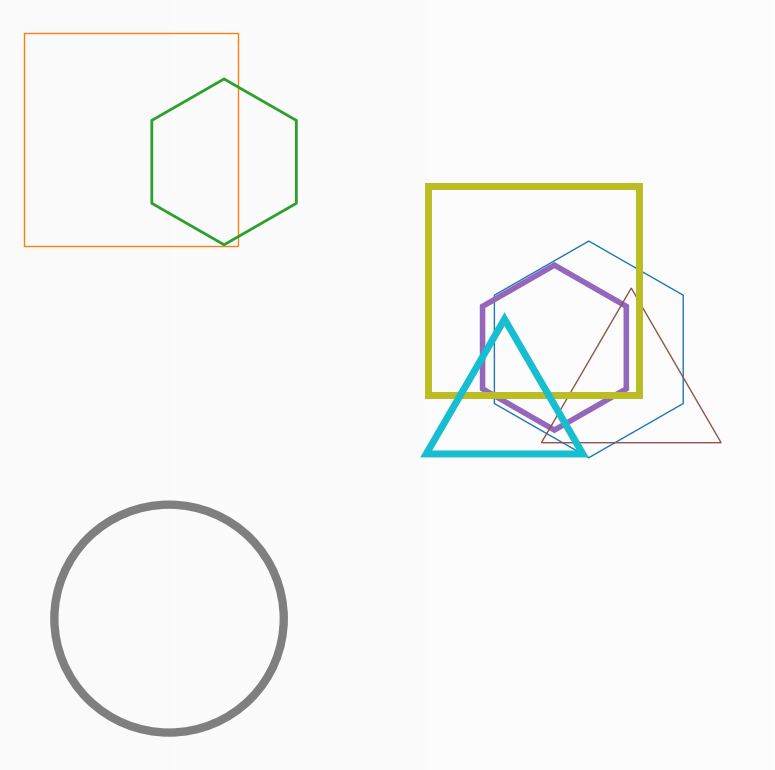[{"shape": "hexagon", "thickness": 0.5, "radius": 0.7, "center": [0.76, 0.546]}, {"shape": "square", "thickness": 0.5, "radius": 0.69, "center": [0.169, 0.819]}, {"shape": "hexagon", "thickness": 1, "radius": 0.54, "center": [0.289, 0.79]}, {"shape": "hexagon", "thickness": 2, "radius": 0.54, "center": [0.715, 0.549]}, {"shape": "triangle", "thickness": 0.5, "radius": 0.67, "center": [0.815, 0.492]}, {"shape": "circle", "thickness": 3, "radius": 0.74, "center": [0.218, 0.197]}, {"shape": "square", "thickness": 2.5, "radius": 0.68, "center": [0.688, 0.623]}, {"shape": "triangle", "thickness": 2.5, "radius": 0.58, "center": [0.651, 0.469]}]